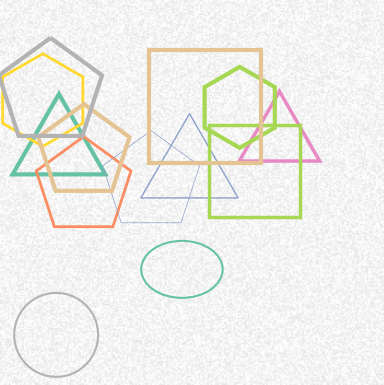[{"shape": "triangle", "thickness": 3, "radius": 0.7, "center": [0.153, 0.617]}, {"shape": "oval", "thickness": 1.5, "radius": 0.53, "center": [0.473, 0.3]}, {"shape": "pentagon", "thickness": 2, "radius": 0.65, "center": [0.217, 0.516]}, {"shape": "pentagon", "thickness": 0.5, "radius": 0.66, "center": [0.392, 0.528]}, {"shape": "triangle", "thickness": 1, "radius": 0.73, "center": [0.492, 0.559]}, {"shape": "triangle", "thickness": 2.5, "radius": 0.6, "center": [0.726, 0.642]}, {"shape": "square", "thickness": 2.5, "radius": 0.6, "center": [0.661, 0.556]}, {"shape": "hexagon", "thickness": 3, "radius": 0.53, "center": [0.623, 0.721]}, {"shape": "hexagon", "thickness": 2, "radius": 0.6, "center": [0.111, 0.74]}, {"shape": "square", "thickness": 3, "radius": 0.73, "center": [0.532, 0.723]}, {"shape": "pentagon", "thickness": 3, "radius": 0.62, "center": [0.218, 0.605]}, {"shape": "pentagon", "thickness": 3, "radius": 0.7, "center": [0.131, 0.761]}, {"shape": "circle", "thickness": 1.5, "radius": 0.54, "center": [0.146, 0.13]}]